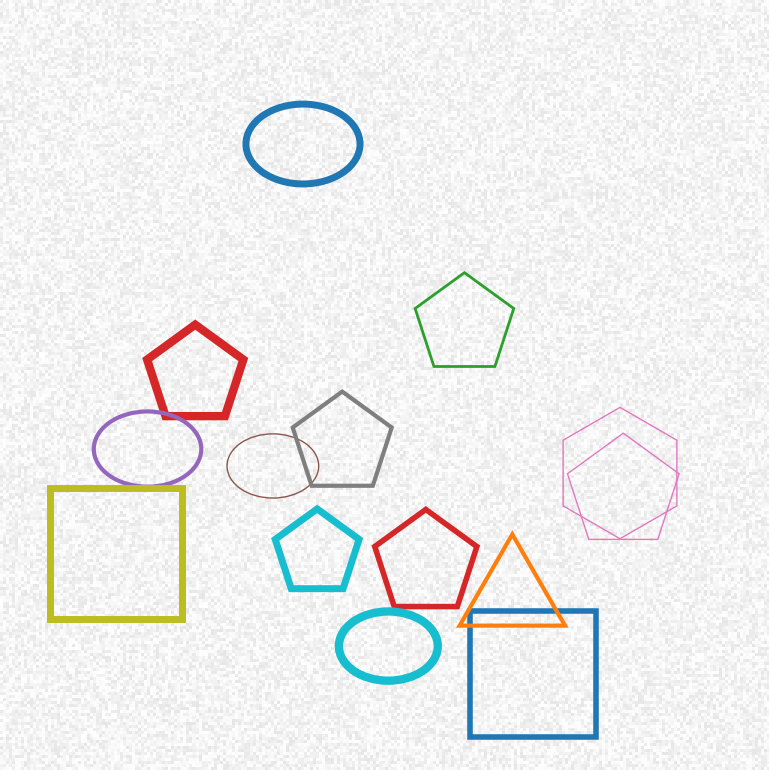[{"shape": "square", "thickness": 2, "radius": 0.41, "center": [0.692, 0.125]}, {"shape": "oval", "thickness": 2.5, "radius": 0.37, "center": [0.393, 0.813]}, {"shape": "triangle", "thickness": 1.5, "radius": 0.4, "center": [0.665, 0.227]}, {"shape": "pentagon", "thickness": 1, "radius": 0.34, "center": [0.603, 0.579]}, {"shape": "pentagon", "thickness": 2, "radius": 0.35, "center": [0.553, 0.269]}, {"shape": "pentagon", "thickness": 3, "radius": 0.33, "center": [0.254, 0.513]}, {"shape": "oval", "thickness": 1.5, "radius": 0.35, "center": [0.192, 0.417]}, {"shape": "oval", "thickness": 0.5, "radius": 0.3, "center": [0.354, 0.395]}, {"shape": "hexagon", "thickness": 0.5, "radius": 0.43, "center": [0.805, 0.386]}, {"shape": "pentagon", "thickness": 0.5, "radius": 0.38, "center": [0.809, 0.361]}, {"shape": "pentagon", "thickness": 1.5, "radius": 0.34, "center": [0.444, 0.424]}, {"shape": "square", "thickness": 2.5, "radius": 0.43, "center": [0.151, 0.281]}, {"shape": "oval", "thickness": 3, "radius": 0.32, "center": [0.504, 0.161]}, {"shape": "pentagon", "thickness": 2.5, "radius": 0.29, "center": [0.412, 0.282]}]